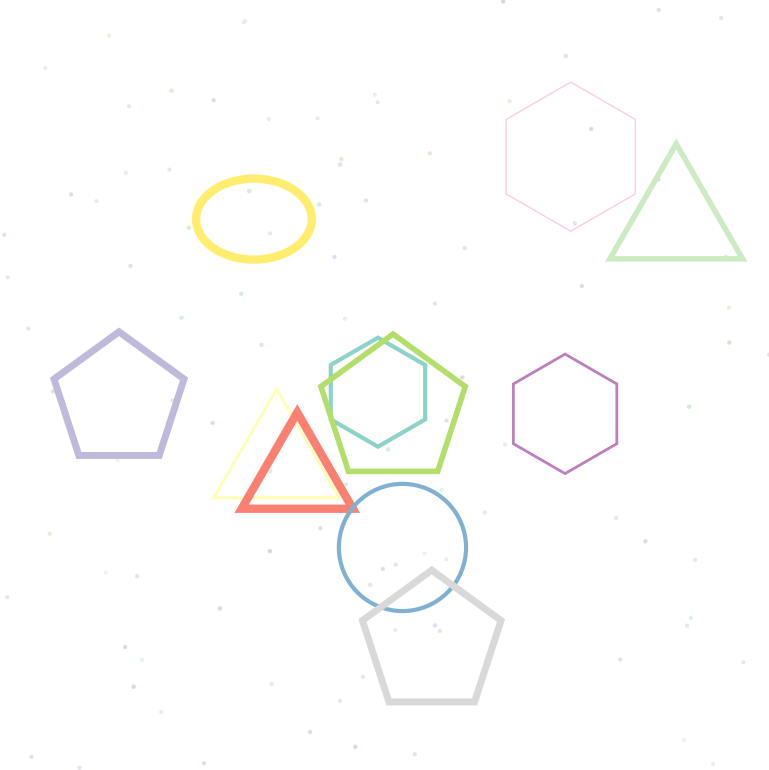[{"shape": "hexagon", "thickness": 1.5, "radius": 0.35, "center": [0.491, 0.491]}, {"shape": "triangle", "thickness": 1, "radius": 0.47, "center": [0.359, 0.401]}, {"shape": "pentagon", "thickness": 2.5, "radius": 0.44, "center": [0.155, 0.48]}, {"shape": "triangle", "thickness": 3, "radius": 0.42, "center": [0.386, 0.381]}, {"shape": "circle", "thickness": 1.5, "radius": 0.41, "center": [0.523, 0.289]}, {"shape": "pentagon", "thickness": 2, "radius": 0.49, "center": [0.511, 0.468]}, {"shape": "hexagon", "thickness": 0.5, "radius": 0.48, "center": [0.741, 0.797]}, {"shape": "pentagon", "thickness": 2.5, "radius": 0.47, "center": [0.561, 0.165]}, {"shape": "hexagon", "thickness": 1, "radius": 0.39, "center": [0.734, 0.463]}, {"shape": "triangle", "thickness": 2, "radius": 0.5, "center": [0.878, 0.714]}, {"shape": "oval", "thickness": 3, "radius": 0.38, "center": [0.33, 0.715]}]